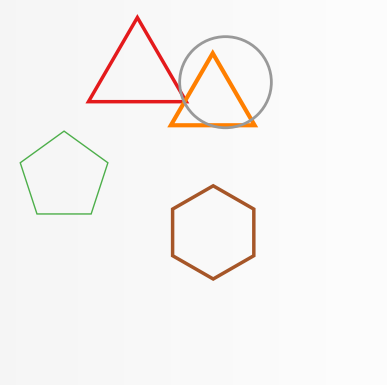[{"shape": "triangle", "thickness": 2.5, "radius": 0.73, "center": [0.355, 0.809]}, {"shape": "pentagon", "thickness": 1, "radius": 0.59, "center": [0.165, 0.54]}, {"shape": "triangle", "thickness": 3, "radius": 0.62, "center": [0.549, 0.737]}, {"shape": "hexagon", "thickness": 2.5, "radius": 0.61, "center": [0.55, 0.396]}, {"shape": "circle", "thickness": 2, "radius": 0.59, "center": [0.582, 0.786]}]